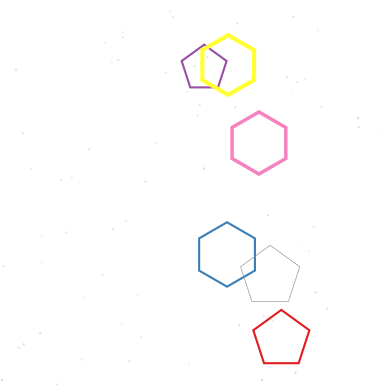[{"shape": "pentagon", "thickness": 1.5, "radius": 0.38, "center": [0.731, 0.119]}, {"shape": "hexagon", "thickness": 1.5, "radius": 0.42, "center": [0.59, 0.339]}, {"shape": "pentagon", "thickness": 1.5, "radius": 0.31, "center": [0.53, 0.823]}, {"shape": "hexagon", "thickness": 3, "radius": 0.39, "center": [0.593, 0.831]}, {"shape": "hexagon", "thickness": 2.5, "radius": 0.4, "center": [0.673, 0.629]}, {"shape": "pentagon", "thickness": 0.5, "radius": 0.4, "center": [0.702, 0.282]}]